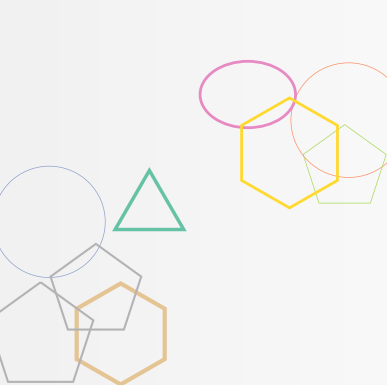[{"shape": "triangle", "thickness": 2.5, "radius": 0.51, "center": [0.386, 0.455]}, {"shape": "circle", "thickness": 0.5, "radius": 0.74, "center": [0.9, 0.688]}, {"shape": "circle", "thickness": 0.5, "radius": 0.72, "center": [0.127, 0.424]}, {"shape": "oval", "thickness": 2, "radius": 0.62, "center": [0.64, 0.755]}, {"shape": "pentagon", "thickness": 0.5, "radius": 0.56, "center": [0.889, 0.564]}, {"shape": "hexagon", "thickness": 2, "radius": 0.71, "center": [0.747, 0.603]}, {"shape": "hexagon", "thickness": 3, "radius": 0.66, "center": [0.311, 0.133]}, {"shape": "pentagon", "thickness": 1.5, "radius": 0.62, "center": [0.247, 0.244]}, {"shape": "pentagon", "thickness": 1.5, "radius": 0.72, "center": [0.105, 0.124]}]